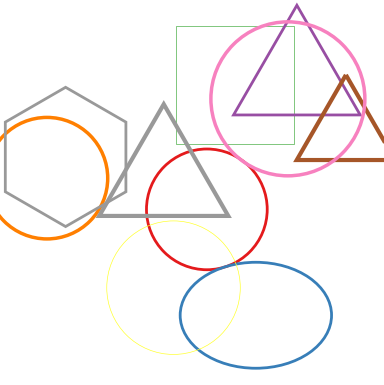[{"shape": "circle", "thickness": 2, "radius": 0.78, "center": [0.537, 0.456]}, {"shape": "oval", "thickness": 2, "radius": 0.98, "center": [0.665, 0.181]}, {"shape": "square", "thickness": 0.5, "radius": 0.77, "center": [0.611, 0.78]}, {"shape": "triangle", "thickness": 2, "radius": 0.95, "center": [0.771, 0.796]}, {"shape": "circle", "thickness": 2.5, "radius": 0.79, "center": [0.122, 0.537]}, {"shape": "circle", "thickness": 0.5, "radius": 0.87, "center": [0.451, 0.253]}, {"shape": "triangle", "thickness": 3, "radius": 0.74, "center": [0.898, 0.658]}, {"shape": "circle", "thickness": 2.5, "radius": 1.0, "center": [0.748, 0.743]}, {"shape": "triangle", "thickness": 3, "radius": 0.97, "center": [0.425, 0.536]}, {"shape": "hexagon", "thickness": 2, "radius": 0.9, "center": [0.17, 0.592]}]